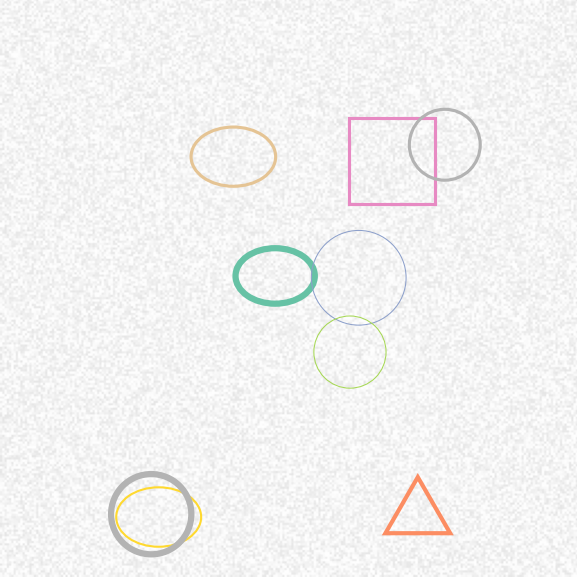[{"shape": "oval", "thickness": 3, "radius": 0.34, "center": [0.476, 0.521]}, {"shape": "triangle", "thickness": 2, "radius": 0.32, "center": [0.723, 0.108]}, {"shape": "circle", "thickness": 0.5, "radius": 0.41, "center": [0.621, 0.518]}, {"shape": "square", "thickness": 1.5, "radius": 0.37, "center": [0.678, 0.721]}, {"shape": "circle", "thickness": 0.5, "radius": 0.31, "center": [0.606, 0.389]}, {"shape": "oval", "thickness": 1, "radius": 0.37, "center": [0.275, 0.104]}, {"shape": "oval", "thickness": 1.5, "radius": 0.37, "center": [0.404, 0.728]}, {"shape": "circle", "thickness": 1.5, "radius": 0.31, "center": [0.77, 0.748]}, {"shape": "circle", "thickness": 3, "radius": 0.35, "center": [0.262, 0.109]}]